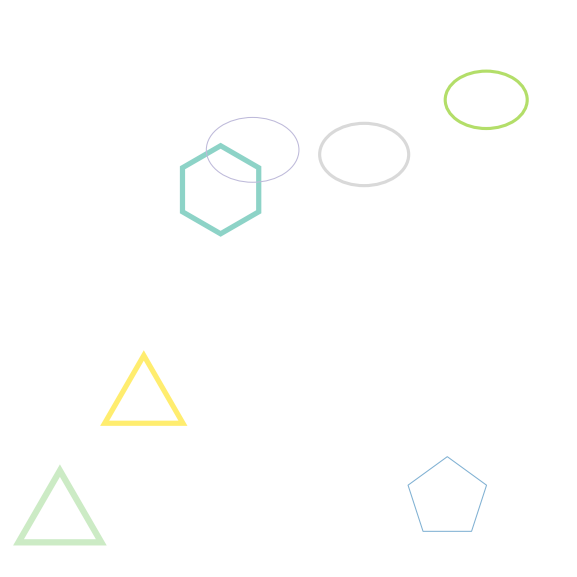[{"shape": "hexagon", "thickness": 2.5, "radius": 0.38, "center": [0.382, 0.671]}, {"shape": "oval", "thickness": 0.5, "radius": 0.4, "center": [0.437, 0.74]}, {"shape": "pentagon", "thickness": 0.5, "radius": 0.36, "center": [0.775, 0.137]}, {"shape": "oval", "thickness": 1.5, "radius": 0.35, "center": [0.842, 0.826]}, {"shape": "oval", "thickness": 1.5, "radius": 0.39, "center": [0.631, 0.732]}, {"shape": "triangle", "thickness": 3, "radius": 0.41, "center": [0.104, 0.101]}, {"shape": "triangle", "thickness": 2.5, "radius": 0.39, "center": [0.249, 0.305]}]